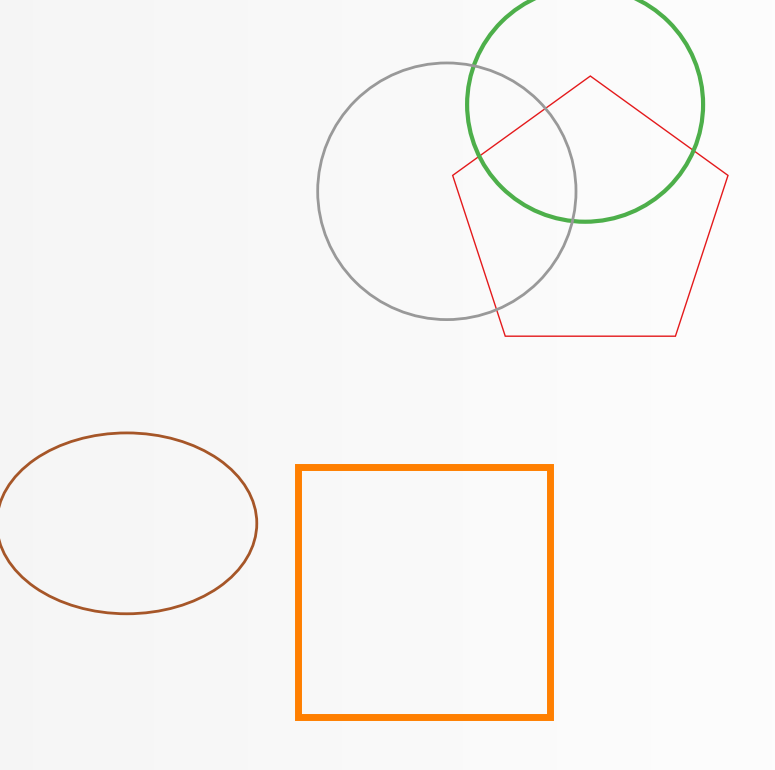[{"shape": "pentagon", "thickness": 0.5, "radius": 0.93, "center": [0.762, 0.714]}, {"shape": "circle", "thickness": 1.5, "radius": 0.76, "center": [0.755, 0.864]}, {"shape": "square", "thickness": 2.5, "radius": 0.81, "center": [0.547, 0.232]}, {"shape": "oval", "thickness": 1, "radius": 0.84, "center": [0.164, 0.32]}, {"shape": "circle", "thickness": 1, "radius": 0.83, "center": [0.577, 0.752]}]